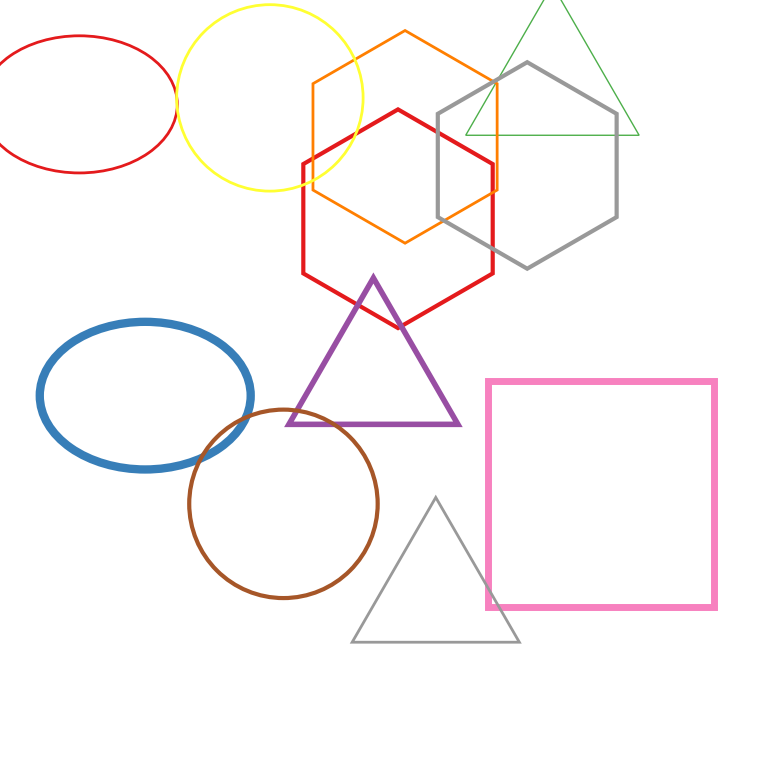[{"shape": "hexagon", "thickness": 1.5, "radius": 0.71, "center": [0.517, 0.716]}, {"shape": "oval", "thickness": 1, "radius": 0.64, "center": [0.103, 0.864]}, {"shape": "oval", "thickness": 3, "radius": 0.68, "center": [0.189, 0.486]}, {"shape": "triangle", "thickness": 0.5, "radius": 0.65, "center": [0.717, 0.889]}, {"shape": "triangle", "thickness": 2, "radius": 0.63, "center": [0.485, 0.512]}, {"shape": "hexagon", "thickness": 1, "radius": 0.69, "center": [0.526, 0.822]}, {"shape": "circle", "thickness": 1, "radius": 0.61, "center": [0.35, 0.873]}, {"shape": "circle", "thickness": 1.5, "radius": 0.61, "center": [0.368, 0.346]}, {"shape": "square", "thickness": 2.5, "radius": 0.73, "center": [0.78, 0.358]}, {"shape": "triangle", "thickness": 1, "radius": 0.63, "center": [0.566, 0.229]}, {"shape": "hexagon", "thickness": 1.5, "radius": 0.67, "center": [0.685, 0.785]}]